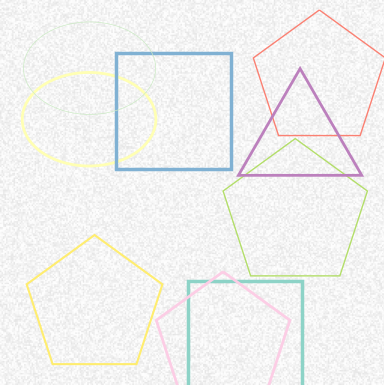[{"shape": "square", "thickness": 2.5, "radius": 0.74, "center": [0.636, 0.124]}, {"shape": "oval", "thickness": 2, "radius": 0.87, "center": [0.231, 0.69]}, {"shape": "pentagon", "thickness": 1, "radius": 0.9, "center": [0.829, 0.794]}, {"shape": "square", "thickness": 2.5, "radius": 0.75, "center": [0.451, 0.713]}, {"shape": "pentagon", "thickness": 1, "radius": 0.99, "center": [0.767, 0.443]}, {"shape": "pentagon", "thickness": 2, "radius": 0.91, "center": [0.579, 0.112]}, {"shape": "triangle", "thickness": 2, "radius": 0.92, "center": [0.779, 0.637]}, {"shape": "oval", "thickness": 0.5, "radius": 0.86, "center": [0.233, 0.823]}, {"shape": "pentagon", "thickness": 1.5, "radius": 0.93, "center": [0.246, 0.204]}]